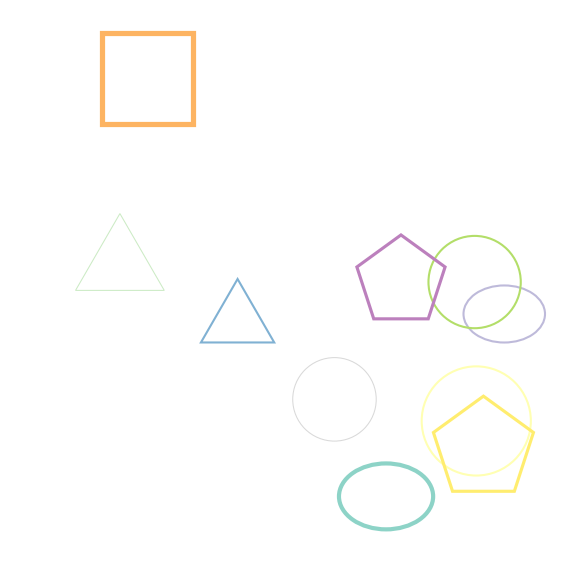[{"shape": "oval", "thickness": 2, "radius": 0.41, "center": [0.668, 0.14]}, {"shape": "circle", "thickness": 1, "radius": 0.47, "center": [0.825, 0.27]}, {"shape": "oval", "thickness": 1, "radius": 0.35, "center": [0.873, 0.455]}, {"shape": "triangle", "thickness": 1, "radius": 0.37, "center": [0.411, 0.443]}, {"shape": "square", "thickness": 2.5, "radius": 0.39, "center": [0.256, 0.863]}, {"shape": "circle", "thickness": 1, "radius": 0.4, "center": [0.822, 0.511]}, {"shape": "circle", "thickness": 0.5, "radius": 0.36, "center": [0.579, 0.308]}, {"shape": "pentagon", "thickness": 1.5, "radius": 0.4, "center": [0.694, 0.512]}, {"shape": "triangle", "thickness": 0.5, "radius": 0.44, "center": [0.208, 0.541]}, {"shape": "pentagon", "thickness": 1.5, "radius": 0.46, "center": [0.837, 0.222]}]